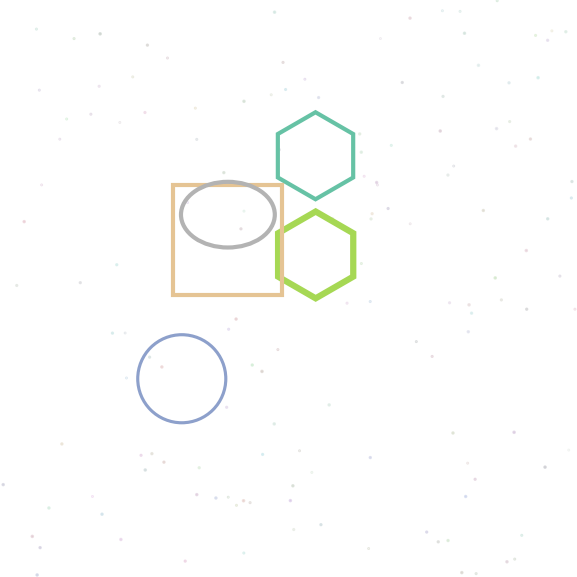[{"shape": "hexagon", "thickness": 2, "radius": 0.38, "center": [0.546, 0.729]}, {"shape": "circle", "thickness": 1.5, "radius": 0.38, "center": [0.315, 0.343]}, {"shape": "hexagon", "thickness": 3, "radius": 0.38, "center": [0.547, 0.558]}, {"shape": "square", "thickness": 2, "radius": 0.47, "center": [0.394, 0.584]}, {"shape": "oval", "thickness": 2, "radius": 0.41, "center": [0.395, 0.627]}]